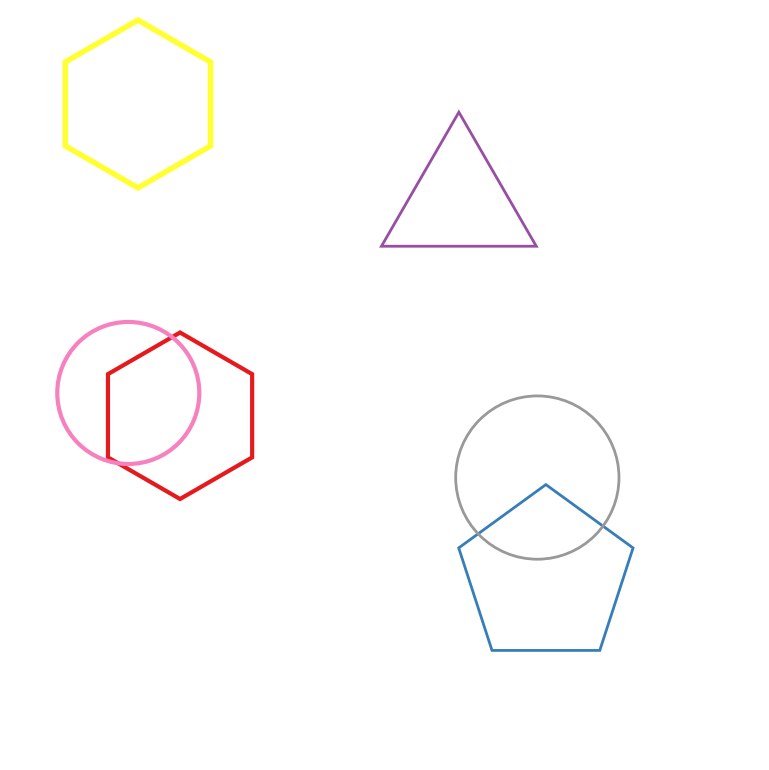[{"shape": "hexagon", "thickness": 1.5, "radius": 0.54, "center": [0.234, 0.46]}, {"shape": "pentagon", "thickness": 1, "radius": 0.6, "center": [0.709, 0.252]}, {"shape": "triangle", "thickness": 1, "radius": 0.58, "center": [0.596, 0.738]}, {"shape": "hexagon", "thickness": 2, "radius": 0.54, "center": [0.179, 0.865]}, {"shape": "circle", "thickness": 1.5, "radius": 0.46, "center": [0.167, 0.49]}, {"shape": "circle", "thickness": 1, "radius": 0.53, "center": [0.698, 0.38]}]